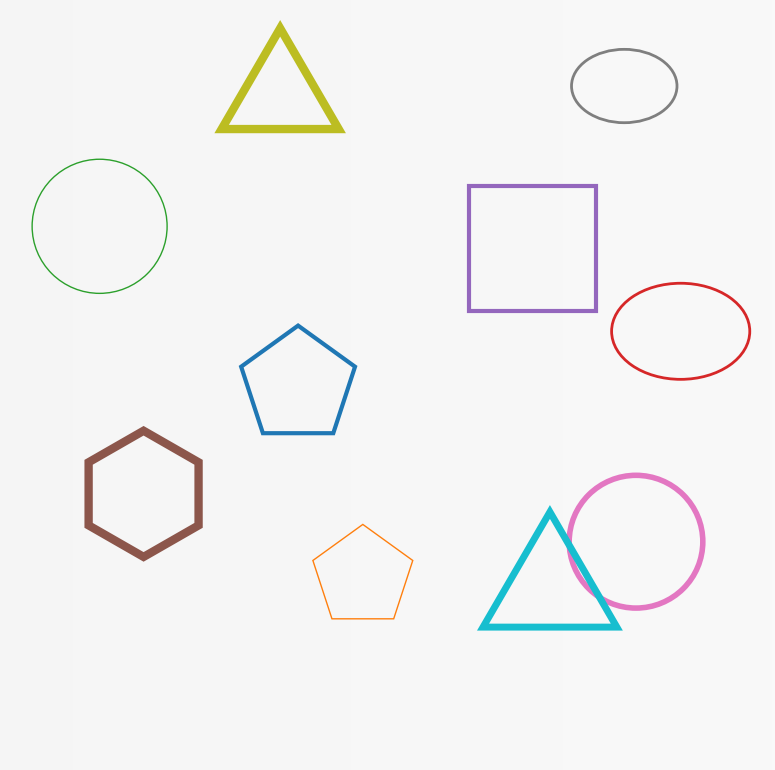[{"shape": "pentagon", "thickness": 1.5, "radius": 0.39, "center": [0.385, 0.5]}, {"shape": "pentagon", "thickness": 0.5, "radius": 0.34, "center": [0.468, 0.251]}, {"shape": "circle", "thickness": 0.5, "radius": 0.44, "center": [0.129, 0.706]}, {"shape": "oval", "thickness": 1, "radius": 0.45, "center": [0.878, 0.57]}, {"shape": "square", "thickness": 1.5, "radius": 0.41, "center": [0.687, 0.677]}, {"shape": "hexagon", "thickness": 3, "radius": 0.41, "center": [0.185, 0.359]}, {"shape": "circle", "thickness": 2, "radius": 0.43, "center": [0.821, 0.297]}, {"shape": "oval", "thickness": 1, "radius": 0.34, "center": [0.805, 0.888]}, {"shape": "triangle", "thickness": 3, "radius": 0.44, "center": [0.362, 0.876]}, {"shape": "triangle", "thickness": 2.5, "radius": 0.5, "center": [0.71, 0.235]}]